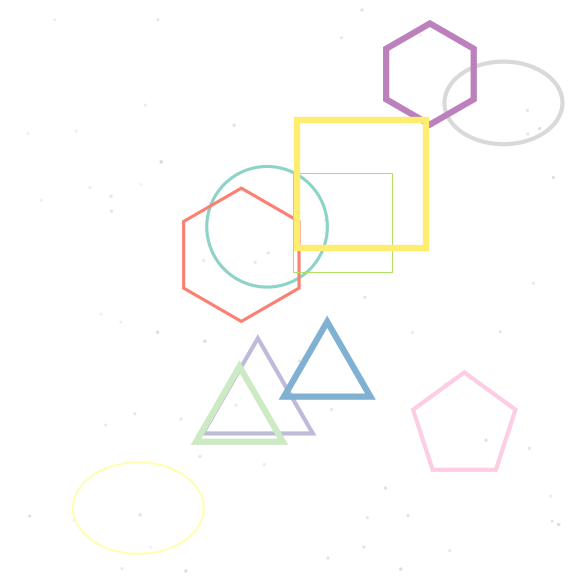[{"shape": "circle", "thickness": 1.5, "radius": 0.52, "center": [0.462, 0.606]}, {"shape": "oval", "thickness": 1, "radius": 0.57, "center": [0.24, 0.119]}, {"shape": "triangle", "thickness": 2, "radius": 0.55, "center": [0.446, 0.304]}, {"shape": "hexagon", "thickness": 1.5, "radius": 0.58, "center": [0.418, 0.558]}, {"shape": "triangle", "thickness": 3, "radius": 0.43, "center": [0.567, 0.356]}, {"shape": "square", "thickness": 0.5, "radius": 0.43, "center": [0.593, 0.614]}, {"shape": "pentagon", "thickness": 2, "radius": 0.47, "center": [0.804, 0.261]}, {"shape": "oval", "thickness": 2, "radius": 0.51, "center": [0.872, 0.821]}, {"shape": "hexagon", "thickness": 3, "radius": 0.44, "center": [0.744, 0.871]}, {"shape": "triangle", "thickness": 3, "radius": 0.43, "center": [0.415, 0.278]}, {"shape": "square", "thickness": 3, "radius": 0.56, "center": [0.626, 0.681]}]